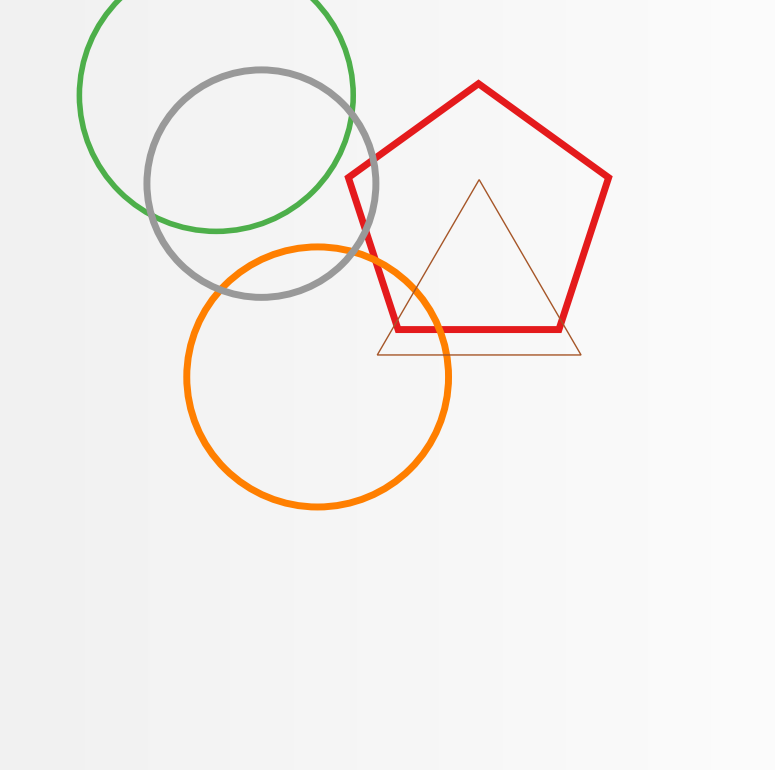[{"shape": "pentagon", "thickness": 2.5, "radius": 0.88, "center": [0.617, 0.715]}, {"shape": "circle", "thickness": 2, "radius": 0.88, "center": [0.279, 0.876]}, {"shape": "circle", "thickness": 2.5, "radius": 0.84, "center": [0.41, 0.51]}, {"shape": "triangle", "thickness": 0.5, "radius": 0.76, "center": [0.618, 0.615]}, {"shape": "circle", "thickness": 2.5, "radius": 0.74, "center": [0.337, 0.762]}]